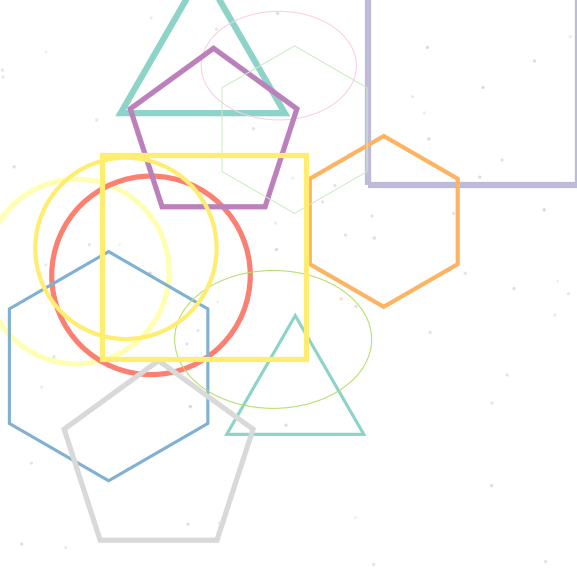[{"shape": "triangle", "thickness": 1.5, "radius": 0.69, "center": [0.511, 0.316]}, {"shape": "triangle", "thickness": 3, "radius": 0.82, "center": [0.351, 0.885]}, {"shape": "circle", "thickness": 2.5, "radius": 0.8, "center": [0.133, 0.529]}, {"shape": "square", "thickness": 3, "radius": 0.91, "center": [0.819, 0.86]}, {"shape": "circle", "thickness": 2.5, "radius": 0.86, "center": [0.261, 0.522]}, {"shape": "hexagon", "thickness": 1.5, "radius": 0.99, "center": [0.188, 0.365]}, {"shape": "hexagon", "thickness": 2, "radius": 0.74, "center": [0.665, 0.616]}, {"shape": "oval", "thickness": 0.5, "radius": 0.85, "center": [0.473, 0.411]}, {"shape": "oval", "thickness": 0.5, "radius": 0.67, "center": [0.483, 0.885]}, {"shape": "pentagon", "thickness": 2.5, "radius": 0.86, "center": [0.275, 0.203]}, {"shape": "pentagon", "thickness": 2.5, "radius": 0.76, "center": [0.37, 0.764]}, {"shape": "hexagon", "thickness": 0.5, "radius": 0.73, "center": [0.51, 0.775]}, {"shape": "circle", "thickness": 2, "radius": 0.79, "center": [0.218, 0.569]}, {"shape": "square", "thickness": 2.5, "radius": 0.88, "center": [0.354, 0.555]}]